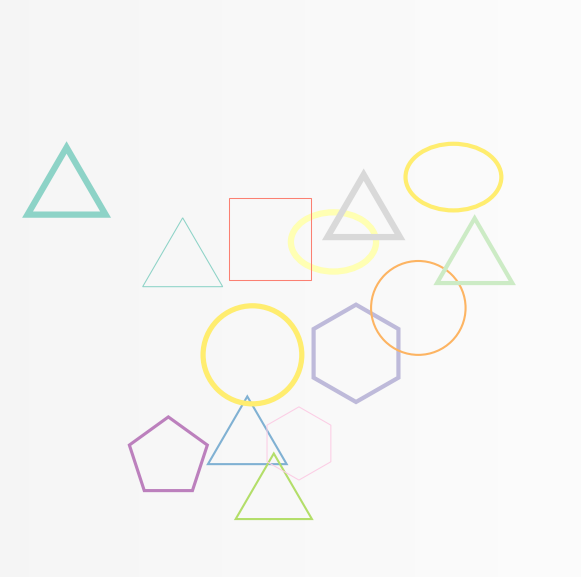[{"shape": "triangle", "thickness": 3, "radius": 0.39, "center": [0.115, 0.666]}, {"shape": "triangle", "thickness": 0.5, "radius": 0.4, "center": [0.314, 0.542]}, {"shape": "oval", "thickness": 3, "radius": 0.37, "center": [0.574, 0.58]}, {"shape": "hexagon", "thickness": 2, "radius": 0.42, "center": [0.613, 0.387]}, {"shape": "square", "thickness": 0.5, "radius": 0.35, "center": [0.465, 0.585]}, {"shape": "triangle", "thickness": 1, "radius": 0.39, "center": [0.425, 0.235]}, {"shape": "circle", "thickness": 1, "radius": 0.41, "center": [0.72, 0.466]}, {"shape": "triangle", "thickness": 1, "radius": 0.38, "center": [0.471, 0.138]}, {"shape": "hexagon", "thickness": 0.5, "radius": 0.32, "center": [0.514, 0.231]}, {"shape": "triangle", "thickness": 3, "radius": 0.36, "center": [0.626, 0.625]}, {"shape": "pentagon", "thickness": 1.5, "radius": 0.35, "center": [0.29, 0.207]}, {"shape": "triangle", "thickness": 2, "radius": 0.37, "center": [0.817, 0.546]}, {"shape": "oval", "thickness": 2, "radius": 0.41, "center": [0.78, 0.692]}, {"shape": "circle", "thickness": 2.5, "radius": 0.42, "center": [0.434, 0.385]}]